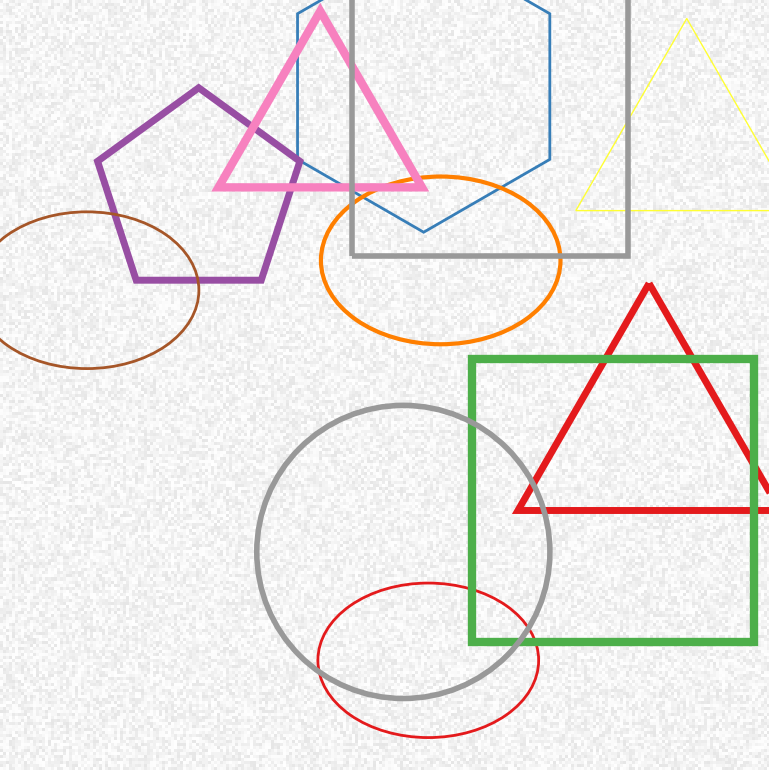[{"shape": "oval", "thickness": 1, "radius": 0.72, "center": [0.556, 0.142]}, {"shape": "triangle", "thickness": 2.5, "radius": 0.98, "center": [0.843, 0.435]}, {"shape": "hexagon", "thickness": 1, "radius": 0.95, "center": [0.55, 0.888]}, {"shape": "square", "thickness": 3, "radius": 0.92, "center": [0.797, 0.35]}, {"shape": "pentagon", "thickness": 2.5, "radius": 0.69, "center": [0.258, 0.748]}, {"shape": "oval", "thickness": 1.5, "radius": 0.78, "center": [0.572, 0.662]}, {"shape": "triangle", "thickness": 0.5, "radius": 0.83, "center": [0.892, 0.81]}, {"shape": "oval", "thickness": 1, "radius": 0.73, "center": [0.113, 0.623]}, {"shape": "triangle", "thickness": 3, "radius": 0.76, "center": [0.416, 0.833]}, {"shape": "square", "thickness": 2, "radius": 0.9, "center": [0.636, 0.847]}, {"shape": "circle", "thickness": 2, "radius": 0.95, "center": [0.524, 0.283]}]